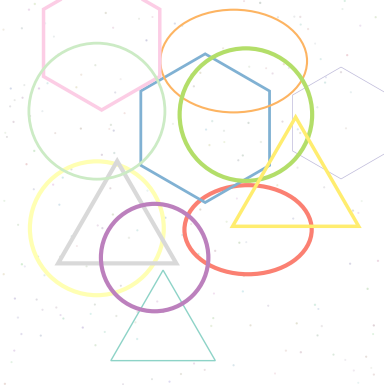[{"shape": "triangle", "thickness": 1, "radius": 0.78, "center": [0.424, 0.142]}, {"shape": "circle", "thickness": 3, "radius": 0.87, "center": [0.252, 0.407]}, {"shape": "hexagon", "thickness": 0.5, "radius": 0.73, "center": [0.886, 0.681]}, {"shape": "oval", "thickness": 3, "radius": 0.83, "center": [0.644, 0.403]}, {"shape": "hexagon", "thickness": 2, "radius": 0.97, "center": [0.533, 0.667]}, {"shape": "oval", "thickness": 1.5, "radius": 0.95, "center": [0.607, 0.841]}, {"shape": "circle", "thickness": 3, "radius": 0.86, "center": [0.639, 0.702]}, {"shape": "hexagon", "thickness": 2.5, "radius": 0.87, "center": [0.264, 0.889]}, {"shape": "triangle", "thickness": 3, "radius": 0.89, "center": [0.304, 0.405]}, {"shape": "circle", "thickness": 3, "radius": 0.7, "center": [0.402, 0.331]}, {"shape": "circle", "thickness": 2, "radius": 0.88, "center": [0.252, 0.711]}, {"shape": "triangle", "thickness": 2.5, "radius": 0.95, "center": [0.768, 0.507]}]